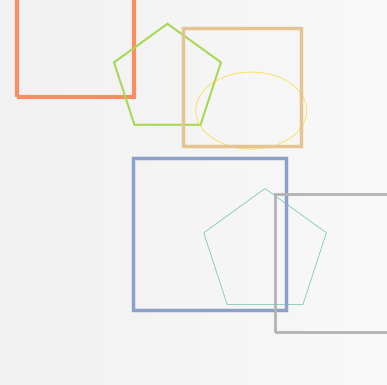[{"shape": "pentagon", "thickness": 0.5, "radius": 0.83, "center": [0.684, 0.344]}, {"shape": "square", "thickness": 3, "radius": 0.75, "center": [0.195, 0.899]}, {"shape": "square", "thickness": 2.5, "radius": 0.99, "center": [0.542, 0.393]}, {"shape": "pentagon", "thickness": 1.5, "radius": 0.73, "center": [0.432, 0.793]}, {"shape": "oval", "thickness": 0.5, "radius": 0.71, "center": [0.648, 0.713]}, {"shape": "square", "thickness": 2.5, "radius": 0.76, "center": [0.624, 0.774]}, {"shape": "square", "thickness": 2, "radius": 0.89, "center": [0.887, 0.317]}]